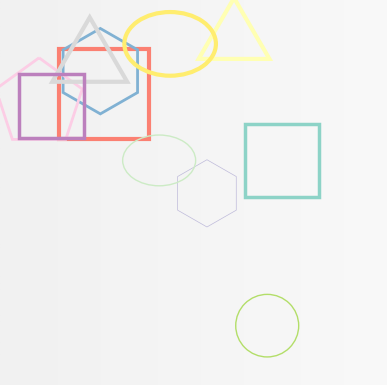[{"shape": "square", "thickness": 2.5, "radius": 0.47, "center": [0.728, 0.583]}, {"shape": "triangle", "thickness": 3, "radius": 0.53, "center": [0.604, 0.9]}, {"shape": "hexagon", "thickness": 0.5, "radius": 0.44, "center": [0.534, 0.498]}, {"shape": "square", "thickness": 3, "radius": 0.59, "center": [0.268, 0.757]}, {"shape": "hexagon", "thickness": 2, "radius": 0.55, "center": [0.259, 0.815]}, {"shape": "circle", "thickness": 1, "radius": 0.41, "center": [0.69, 0.154]}, {"shape": "pentagon", "thickness": 2, "radius": 0.59, "center": [0.101, 0.733]}, {"shape": "triangle", "thickness": 3, "radius": 0.56, "center": [0.232, 0.843]}, {"shape": "square", "thickness": 2.5, "radius": 0.42, "center": [0.133, 0.724]}, {"shape": "oval", "thickness": 1, "radius": 0.47, "center": [0.411, 0.583]}, {"shape": "oval", "thickness": 3, "radius": 0.59, "center": [0.439, 0.886]}]